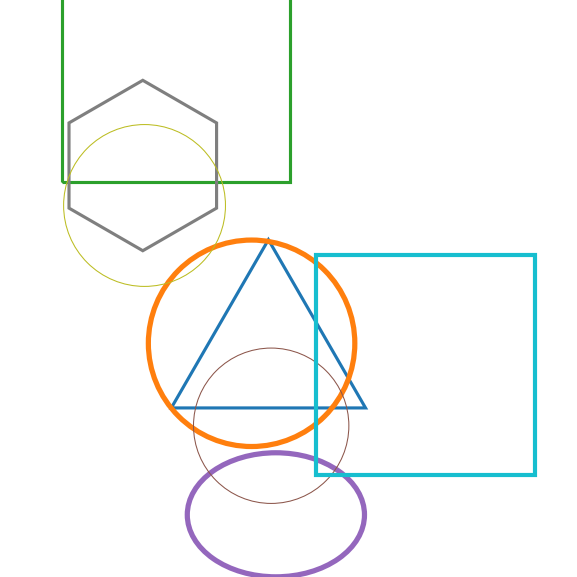[{"shape": "triangle", "thickness": 1.5, "radius": 0.97, "center": [0.465, 0.39]}, {"shape": "circle", "thickness": 2.5, "radius": 0.89, "center": [0.436, 0.405]}, {"shape": "square", "thickness": 1.5, "radius": 0.99, "center": [0.304, 0.881]}, {"shape": "oval", "thickness": 2.5, "radius": 0.77, "center": [0.478, 0.108]}, {"shape": "circle", "thickness": 0.5, "radius": 0.67, "center": [0.47, 0.262]}, {"shape": "hexagon", "thickness": 1.5, "radius": 0.74, "center": [0.247, 0.713]}, {"shape": "circle", "thickness": 0.5, "radius": 0.7, "center": [0.25, 0.643]}, {"shape": "square", "thickness": 2, "radius": 0.95, "center": [0.737, 0.367]}]